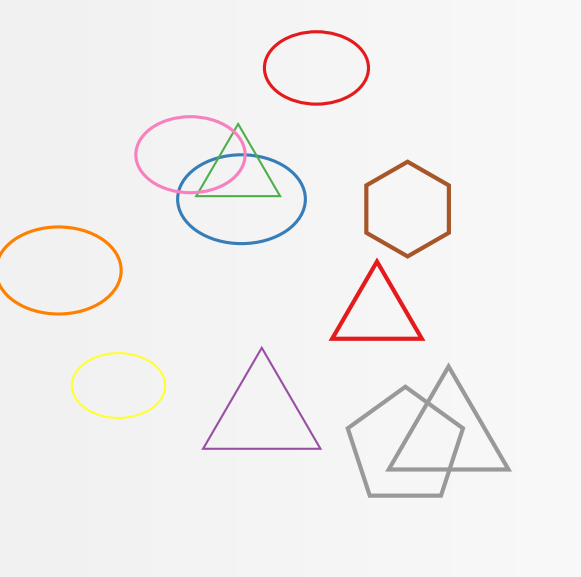[{"shape": "triangle", "thickness": 2, "radius": 0.45, "center": [0.649, 0.457]}, {"shape": "oval", "thickness": 1.5, "radius": 0.45, "center": [0.544, 0.881]}, {"shape": "oval", "thickness": 1.5, "radius": 0.55, "center": [0.415, 0.654]}, {"shape": "triangle", "thickness": 1, "radius": 0.42, "center": [0.41, 0.701]}, {"shape": "triangle", "thickness": 1, "radius": 0.58, "center": [0.45, 0.28]}, {"shape": "oval", "thickness": 1.5, "radius": 0.54, "center": [0.101, 0.531]}, {"shape": "oval", "thickness": 1, "radius": 0.4, "center": [0.204, 0.332]}, {"shape": "hexagon", "thickness": 2, "radius": 0.41, "center": [0.701, 0.637]}, {"shape": "oval", "thickness": 1.5, "radius": 0.47, "center": [0.328, 0.731]}, {"shape": "triangle", "thickness": 2, "radius": 0.59, "center": [0.772, 0.246]}, {"shape": "pentagon", "thickness": 2, "radius": 0.52, "center": [0.697, 0.225]}]